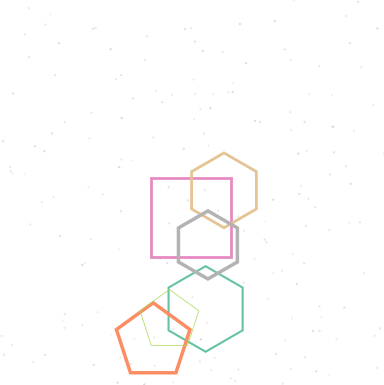[{"shape": "hexagon", "thickness": 1.5, "radius": 0.56, "center": [0.534, 0.197]}, {"shape": "pentagon", "thickness": 2.5, "radius": 0.5, "center": [0.398, 0.113]}, {"shape": "square", "thickness": 2, "radius": 0.52, "center": [0.496, 0.435]}, {"shape": "pentagon", "thickness": 0.5, "radius": 0.4, "center": [0.44, 0.168]}, {"shape": "hexagon", "thickness": 2, "radius": 0.49, "center": [0.582, 0.506]}, {"shape": "hexagon", "thickness": 2.5, "radius": 0.44, "center": [0.54, 0.364]}]